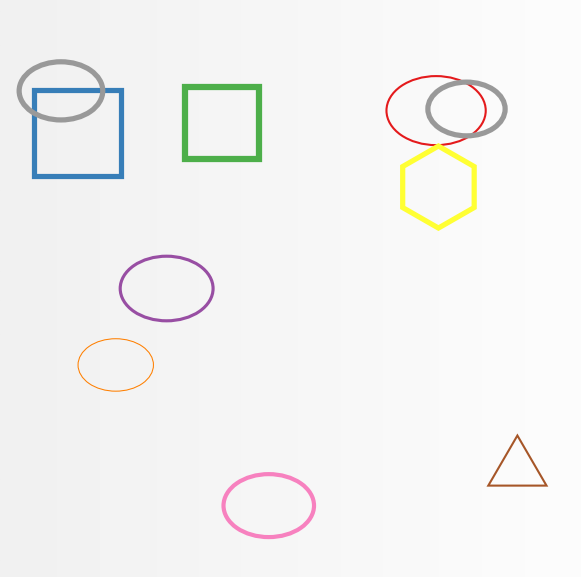[{"shape": "oval", "thickness": 1, "radius": 0.43, "center": [0.75, 0.808]}, {"shape": "square", "thickness": 2.5, "radius": 0.37, "center": [0.133, 0.769]}, {"shape": "square", "thickness": 3, "radius": 0.31, "center": [0.382, 0.786]}, {"shape": "oval", "thickness": 1.5, "radius": 0.4, "center": [0.287, 0.5]}, {"shape": "oval", "thickness": 0.5, "radius": 0.32, "center": [0.199, 0.367]}, {"shape": "hexagon", "thickness": 2.5, "radius": 0.35, "center": [0.754, 0.675]}, {"shape": "triangle", "thickness": 1, "radius": 0.29, "center": [0.89, 0.187]}, {"shape": "oval", "thickness": 2, "radius": 0.39, "center": [0.462, 0.124]}, {"shape": "oval", "thickness": 2.5, "radius": 0.36, "center": [0.105, 0.842]}, {"shape": "oval", "thickness": 2.5, "radius": 0.33, "center": [0.803, 0.81]}]